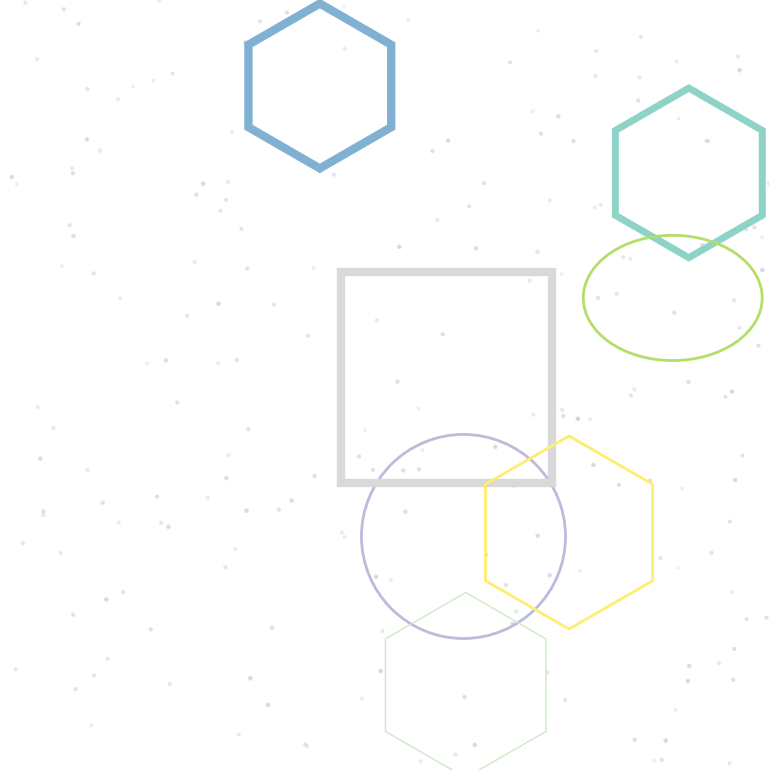[{"shape": "hexagon", "thickness": 2.5, "radius": 0.55, "center": [0.895, 0.776]}, {"shape": "circle", "thickness": 1, "radius": 0.66, "center": [0.602, 0.303]}, {"shape": "hexagon", "thickness": 3, "radius": 0.54, "center": [0.415, 0.888]}, {"shape": "oval", "thickness": 1, "radius": 0.58, "center": [0.874, 0.613]}, {"shape": "square", "thickness": 3, "radius": 0.69, "center": [0.58, 0.51]}, {"shape": "hexagon", "thickness": 0.5, "radius": 0.6, "center": [0.605, 0.11]}, {"shape": "hexagon", "thickness": 1, "radius": 0.63, "center": [0.739, 0.308]}]